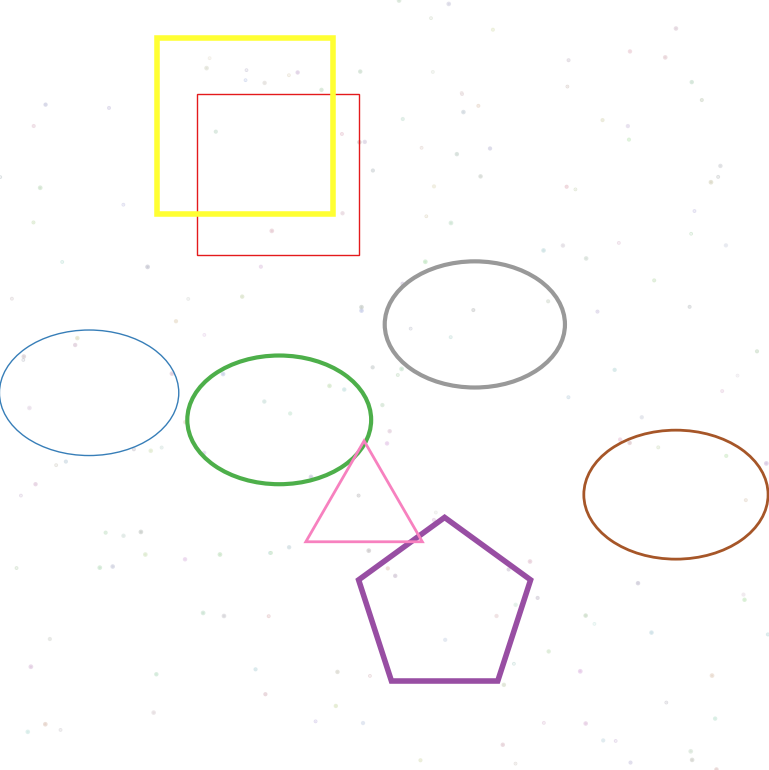[{"shape": "square", "thickness": 0.5, "radius": 0.52, "center": [0.361, 0.774]}, {"shape": "oval", "thickness": 0.5, "radius": 0.58, "center": [0.116, 0.49]}, {"shape": "oval", "thickness": 1.5, "radius": 0.6, "center": [0.363, 0.455]}, {"shape": "pentagon", "thickness": 2, "radius": 0.59, "center": [0.577, 0.211]}, {"shape": "square", "thickness": 2, "radius": 0.57, "center": [0.318, 0.836]}, {"shape": "oval", "thickness": 1, "radius": 0.6, "center": [0.878, 0.358]}, {"shape": "triangle", "thickness": 1, "radius": 0.44, "center": [0.473, 0.34]}, {"shape": "oval", "thickness": 1.5, "radius": 0.59, "center": [0.617, 0.579]}]